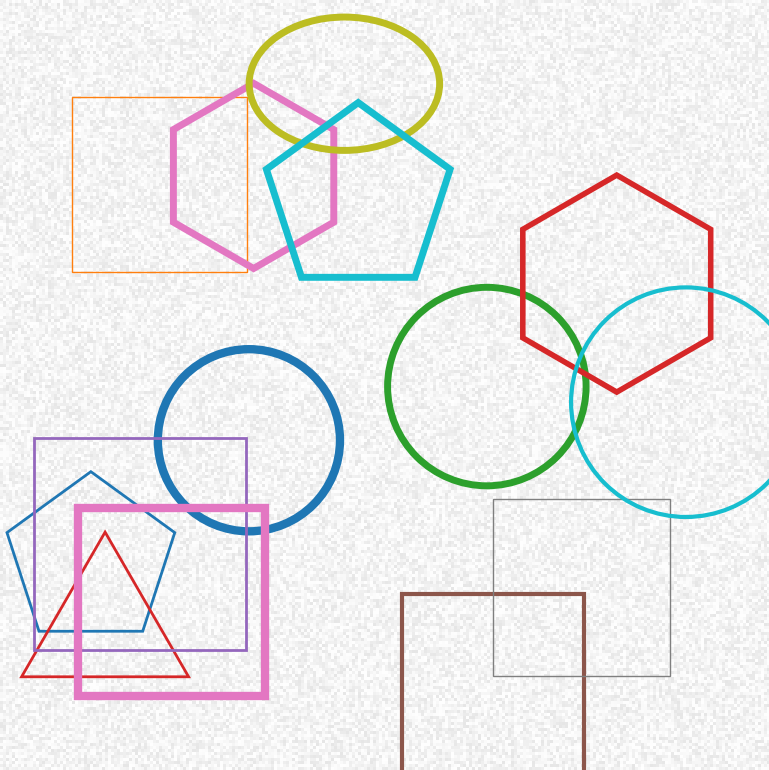[{"shape": "pentagon", "thickness": 1, "radius": 0.57, "center": [0.118, 0.273]}, {"shape": "circle", "thickness": 3, "radius": 0.59, "center": [0.323, 0.428]}, {"shape": "square", "thickness": 0.5, "radius": 0.57, "center": [0.207, 0.76]}, {"shape": "circle", "thickness": 2.5, "radius": 0.64, "center": [0.632, 0.498]}, {"shape": "hexagon", "thickness": 2, "radius": 0.7, "center": [0.801, 0.632]}, {"shape": "triangle", "thickness": 1, "radius": 0.63, "center": [0.136, 0.184]}, {"shape": "square", "thickness": 1, "radius": 0.69, "center": [0.181, 0.293]}, {"shape": "square", "thickness": 1.5, "radius": 0.59, "center": [0.64, 0.11]}, {"shape": "square", "thickness": 3, "radius": 0.61, "center": [0.223, 0.218]}, {"shape": "hexagon", "thickness": 2.5, "radius": 0.6, "center": [0.329, 0.772]}, {"shape": "square", "thickness": 0.5, "radius": 0.58, "center": [0.755, 0.237]}, {"shape": "oval", "thickness": 2.5, "radius": 0.62, "center": [0.447, 0.891]}, {"shape": "pentagon", "thickness": 2.5, "radius": 0.63, "center": [0.465, 0.741]}, {"shape": "circle", "thickness": 1.5, "radius": 0.75, "center": [0.891, 0.478]}]